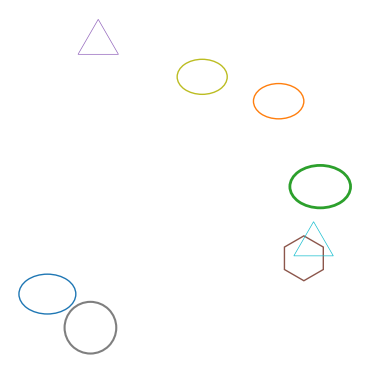[{"shape": "oval", "thickness": 1, "radius": 0.37, "center": [0.123, 0.236]}, {"shape": "oval", "thickness": 1, "radius": 0.33, "center": [0.724, 0.737]}, {"shape": "oval", "thickness": 2, "radius": 0.39, "center": [0.832, 0.515]}, {"shape": "triangle", "thickness": 0.5, "radius": 0.3, "center": [0.255, 0.889]}, {"shape": "hexagon", "thickness": 1, "radius": 0.29, "center": [0.789, 0.329]}, {"shape": "circle", "thickness": 1.5, "radius": 0.34, "center": [0.235, 0.149]}, {"shape": "oval", "thickness": 1, "radius": 0.33, "center": [0.525, 0.8]}, {"shape": "triangle", "thickness": 0.5, "radius": 0.3, "center": [0.814, 0.365]}]